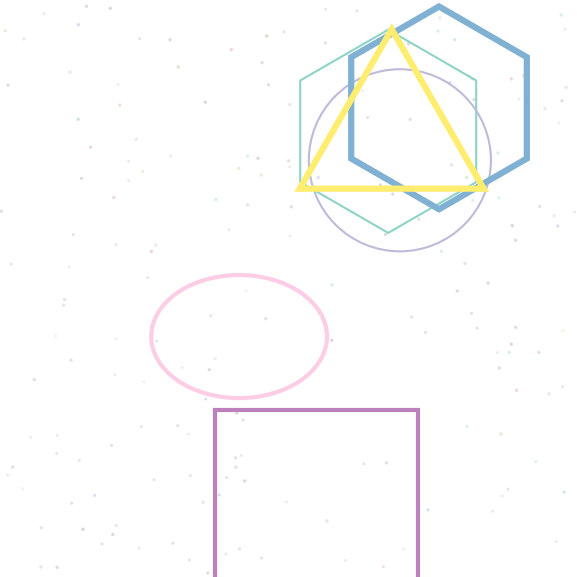[{"shape": "hexagon", "thickness": 1, "radius": 0.88, "center": [0.672, 0.772]}, {"shape": "circle", "thickness": 1, "radius": 0.79, "center": [0.692, 0.722]}, {"shape": "hexagon", "thickness": 3, "radius": 0.88, "center": [0.76, 0.812]}, {"shape": "oval", "thickness": 2, "radius": 0.76, "center": [0.414, 0.416]}, {"shape": "square", "thickness": 2, "radius": 0.88, "center": [0.548, 0.113]}, {"shape": "triangle", "thickness": 3, "radius": 0.92, "center": [0.678, 0.764]}]